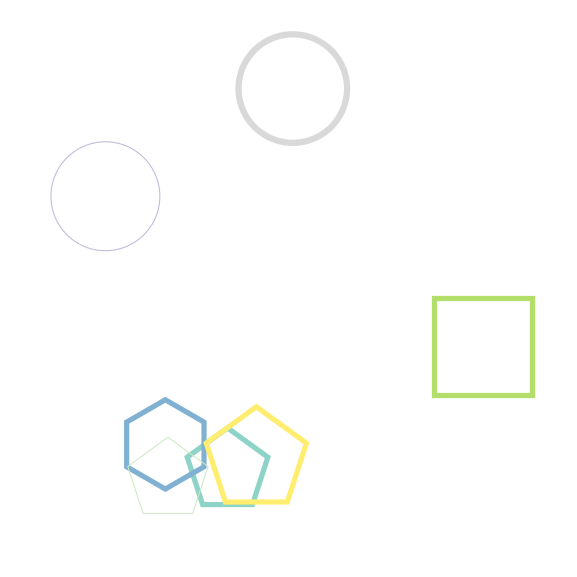[{"shape": "pentagon", "thickness": 2.5, "radius": 0.37, "center": [0.394, 0.185]}, {"shape": "circle", "thickness": 0.5, "radius": 0.47, "center": [0.182, 0.659]}, {"shape": "hexagon", "thickness": 2.5, "radius": 0.39, "center": [0.286, 0.23]}, {"shape": "square", "thickness": 2.5, "radius": 0.42, "center": [0.837, 0.399]}, {"shape": "circle", "thickness": 3, "radius": 0.47, "center": [0.507, 0.846]}, {"shape": "pentagon", "thickness": 0.5, "radius": 0.37, "center": [0.291, 0.169]}, {"shape": "pentagon", "thickness": 2.5, "radius": 0.46, "center": [0.444, 0.204]}]